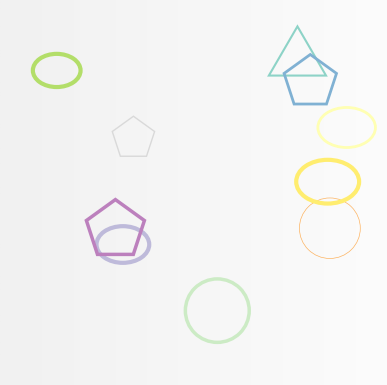[{"shape": "triangle", "thickness": 1.5, "radius": 0.43, "center": [0.768, 0.846]}, {"shape": "oval", "thickness": 2, "radius": 0.37, "center": [0.895, 0.669]}, {"shape": "oval", "thickness": 3, "radius": 0.34, "center": [0.317, 0.365]}, {"shape": "pentagon", "thickness": 2, "radius": 0.36, "center": [0.801, 0.787]}, {"shape": "circle", "thickness": 0.5, "radius": 0.39, "center": [0.851, 0.407]}, {"shape": "oval", "thickness": 3, "radius": 0.31, "center": [0.146, 0.817]}, {"shape": "pentagon", "thickness": 1, "radius": 0.29, "center": [0.344, 0.641]}, {"shape": "pentagon", "thickness": 2.5, "radius": 0.39, "center": [0.298, 0.403]}, {"shape": "circle", "thickness": 2.5, "radius": 0.41, "center": [0.561, 0.193]}, {"shape": "oval", "thickness": 3, "radius": 0.41, "center": [0.846, 0.528]}]